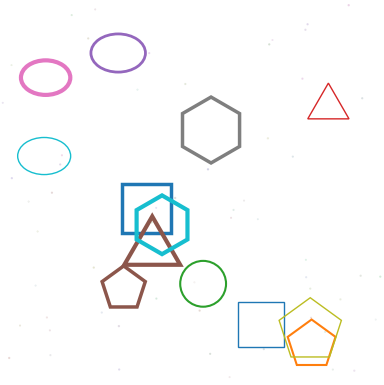[{"shape": "square", "thickness": 2.5, "radius": 0.32, "center": [0.38, 0.459]}, {"shape": "square", "thickness": 1, "radius": 0.3, "center": [0.678, 0.157]}, {"shape": "pentagon", "thickness": 1.5, "radius": 0.33, "center": [0.809, 0.105]}, {"shape": "circle", "thickness": 1.5, "radius": 0.3, "center": [0.528, 0.263]}, {"shape": "triangle", "thickness": 1, "radius": 0.31, "center": [0.853, 0.722]}, {"shape": "oval", "thickness": 2, "radius": 0.35, "center": [0.307, 0.862]}, {"shape": "triangle", "thickness": 3, "radius": 0.42, "center": [0.395, 0.354]}, {"shape": "pentagon", "thickness": 2.5, "radius": 0.29, "center": [0.321, 0.25]}, {"shape": "oval", "thickness": 3, "radius": 0.32, "center": [0.119, 0.798]}, {"shape": "hexagon", "thickness": 2.5, "radius": 0.43, "center": [0.548, 0.662]}, {"shape": "pentagon", "thickness": 1, "radius": 0.43, "center": [0.806, 0.142]}, {"shape": "hexagon", "thickness": 3, "radius": 0.38, "center": [0.421, 0.416]}, {"shape": "oval", "thickness": 1, "radius": 0.34, "center": [0.115, 0.595]}]